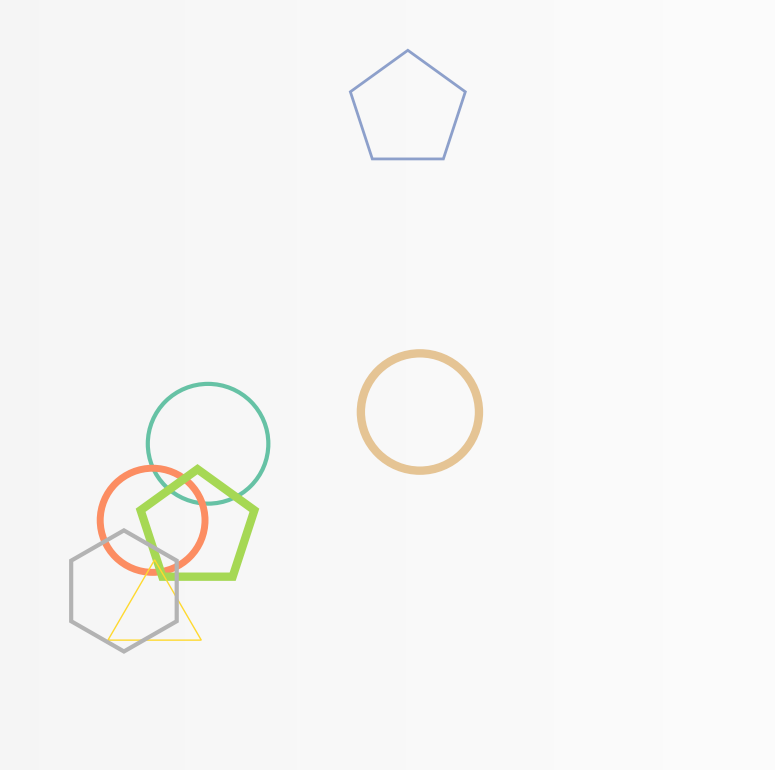[{"shape": "circle", "thickness": 1.5, "radius": 0.39, "center": [0.268, 0.424]}, {"shape": "circle", "thickness": 2.5, "radius": 0.34, "center": [0.197, 0.324]}, {"shape": "pentagon", "thickness": 1, "radius": 0.39, "center": [0.526, 0.857]}, {"shape": "pentagon", "thickness": 3, "radius": 0.39, "center": [0.255, 0.313]}, {"shape": "triangle", "thickness": 0.5, "radius": 0.35, "center": [0.2, 0.203]}, {"shape": "circle", "thickness": 3, "radius": 0.38, "center": [0.542, 0.465]}, {"shape": "hexagon", "thickness": 1.5, "radius": 0.39, "center": [0.16, 0.233]}]